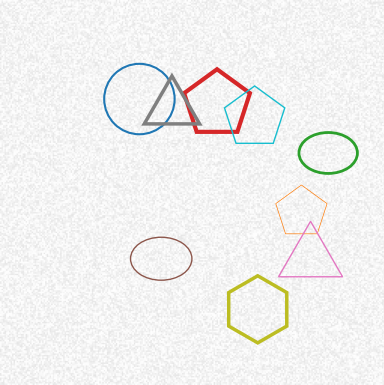[{"shape": "circle", "thickness": 1.5, "radius": 0.46, "center": [0.362, 0.743]}, {"shape": "pentagon", "thickness": 0.5, "radius": 0.35, "center": [0.783, 0.449]}, {"shape": "oval", "thickness": 2, "radius": 0.38, "center": [0.852, 0.603]}, {"shape": "pentagon", "thickness": 3, "radius": 0.45, "center": [0.564, 0.73]}, {"shape": "oval", "thickness": 1, "radius": 0.4, "center": [0.419, 0.328]}, {"shape": "triangle", "thickness": 1, "radius": 0.48, "center": [0.807, 0.329]}, {"shape": "triangle", "thickness": 2.5, "radius": 0.41, "center": [0.447, 0.72]}, {"shape": "hexagon", "thickness": 2.5, "radius": 0.44, "center": [0.669, 0.197]}, {"shape": "pentagon", "thickness": 1, "radius": 0.41, "center": [0.661, 0.694]}]